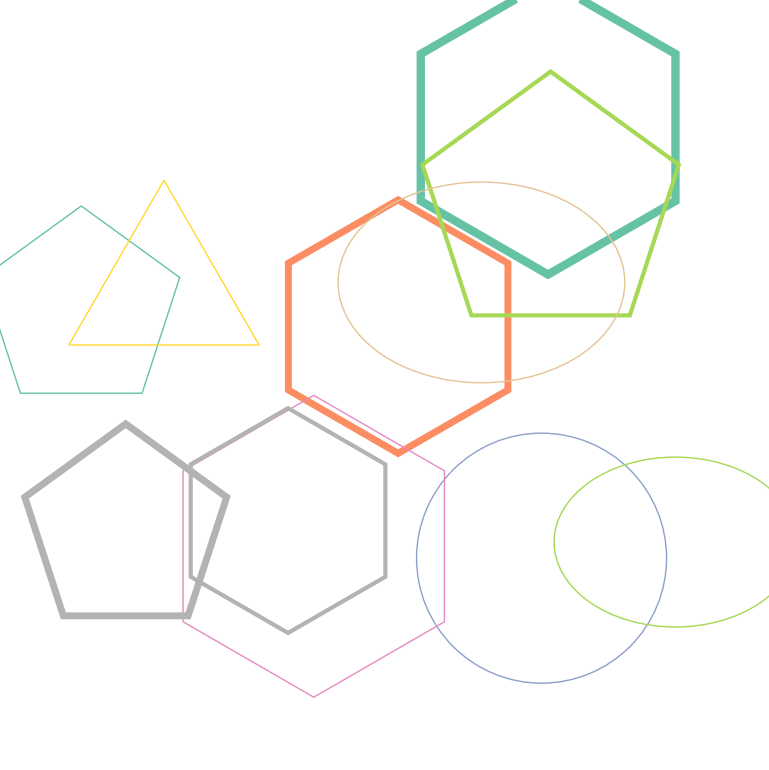[{"shape": "pentagon", "thickness": 0.5, "radius": 0.67, "center": [0.106, 0.598]}, {"shape": "hexagon", "thickness": 3, "radius": 0.95, "center": [0.712, 0.834]}, {"shape": "hexagon", "thickness": 2.5, "radius": 0.82, "center": [0.517, 0.576]}, {"shape": "circle", "thickness": 0.5, "radius": 0.81, "center": [0.703, 0.275]}, {"shape": "hexagon", "thickness": 0.5, "radius": 0.98, "center": [0.407, 0.291]}, {"shape": "oval", "thickness": 0.5, "radius": 0.79, "center": [0.877, 0.296]}, {"shape": "pentagon", "thickness": 1.5, "radius": 0.88, "center": [0.715, 0.732]}, {"shape": "triangle", "thickness": 0.5, "radius": 0.71, "center": [0.213, 0.623]}, {"shape": "oval", "thickness": 0.5, "radius": 0.93, "center": [0.625, 0.633]}, {"shape": "hexagon", "thickness": 1.5, "radius": 0.73, "center": [0.374, 0.324]}, {"shape": "pentagon", "thickness": 2.5, "radius": 0.69, "center": [0.163, 0.312]}]